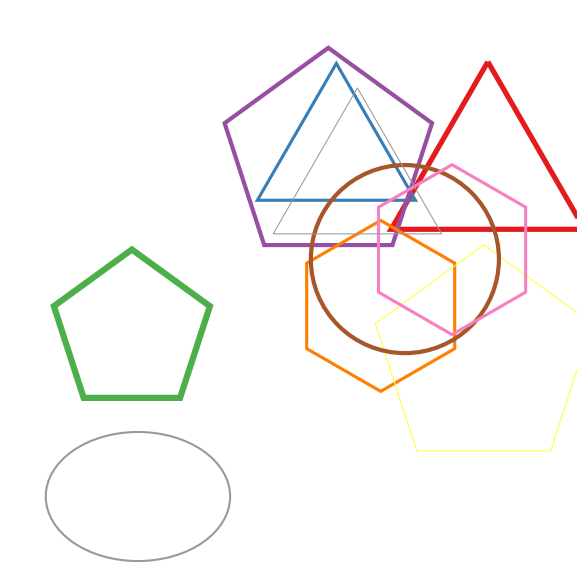[{"shape": "triangle", "thickness": 2.5, "radius": 0.97, "center": [0.845, 0.699]}, {"shape": "triangle", "thickness": 1.5, "radius": 0.79, "center": [0.582, 0.731]}, {"shape": "pentagon", "thickness": 3, "radius": 0.71, "center": [0.228, 0.425]}, {"shape": "pentagon", "thickness": 2, "radius": 0.94, "center": [0.569, 0.728]}, {"shape": "hexagon", "thickness": 1.5, "radius": 0.74, "center": [0.659, 0.469]}, {"shape": "pentagon", "thickness": 0.5, "radius": 0.99, "center": [0.838, 0.378]}, {"shape": "circle", "thickness": 2, "radius": 0.81, "center": [0.701, 0.55]}, {"shape": "hexagon", "thickness": 1.5, "radius": 0.74, "center": [0.783, 0.567]}, {"shape": "triangle", "thickness": 0.5, "radius": 0.84, "center": [0.619, 0.678]}, {"shape": "oval", "thickness": 1, "radius": 0.8, "center": [0.239, 0.139]}]